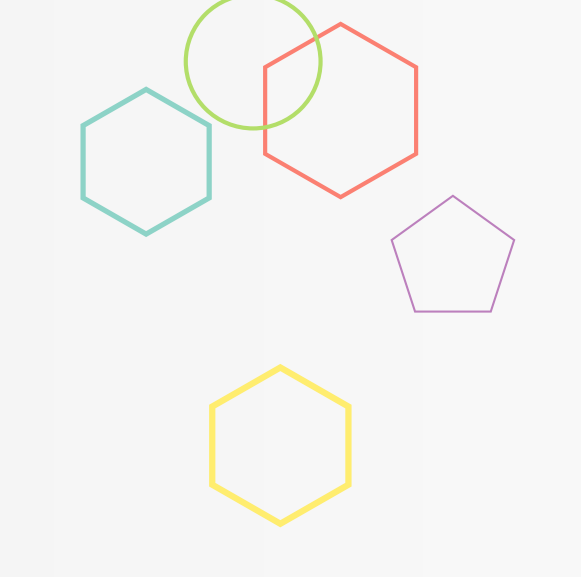[{"shape": "hexagon", "thickness": 2.5, "radius": 0.63, "center": [0.251, 0.719]}, {"shape": "hexagon", "thickness": 2, "radius": 0.75, "center": [0.586, 0.808]}, {"shape": "circle", "thickness": 2, "radius": 0.58, "center": [0.436, 0.893]}, {"shape": "pentagon", "thickness": 1, "radius": 0.55, "center": [0.779, 0.549]}, {"shape": "hexagon", "thickness": 3, "radius": 0.68, "center": [0.482, 0.227]}]